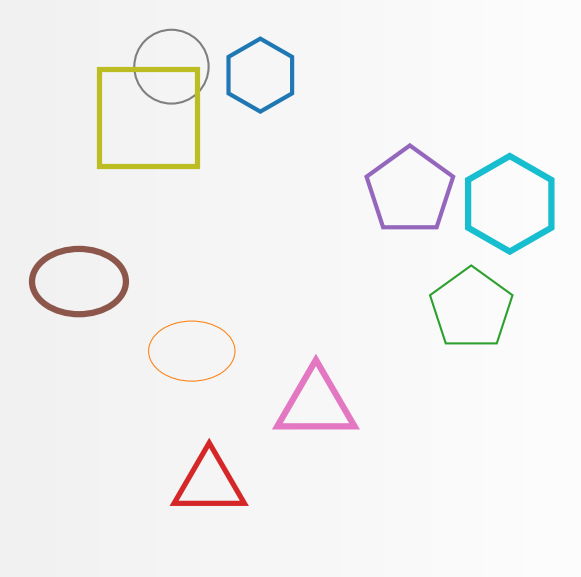[{"shape": "hexagon", "thickness": 2, "radius": 0.32, "center": [0.448, 0.869]}, {"shape": "oval", "thickness": 0.5, "radius": 0.37, "center": [0.33, 0.391]}, {"shape": "pentagon", "thickness": 1, "radius": 0.37, "center": [0.811, 0.465]}, {"shape": "triangle", "thickness": 2.5, "radius": 0.35, "center": [0.36, 0.162]}, {"shape": "pentagon", "thickness": 2, "radius": 0.39, "center": [0.705, 0.669]}, {"shape": "oval", "thickness": 3, "radius": 0.4, "center": [0.136, 0.512]}, {"shape": "triangle", "thickness": 3, "radius": 0.38, "center": [0.544, 0.299]}, {"shape": "circle", "thickness": 1, "radius": 0.32, "center": [0.295, 0.884]}, {"shape": "square", "thickness": 2.5, "radius": 0.42, "center": [0.255, 0.795]}, {"shape": "hexagon", "thickness": 3, "radius": 0.41, "center": [0.877, 0.646]}]